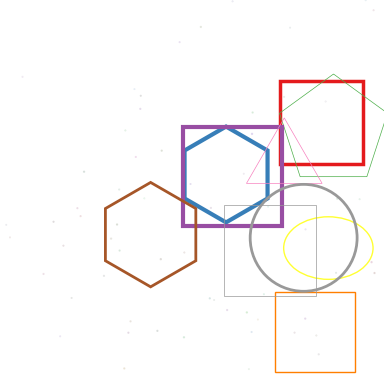[{"shape": "square", "thickness": 2.5, "radius": 0.54, "center": [0.835, 0.681]}, {"shape": "hexagon", "thickness": 3, "radius": 0.62, "center": [0.587, 0.547]}, {"shape": "pentagon", "thickness": 0.5, "radius": 0.74, "center": [0.866, 0.66]}, {"shape": "square", "thickness": 3, "radius": 0.64, "center": [0.605, 0.543]}, {"shape": "square", "thickness": 1, "radius": 0.51, "center": [0.818, 0.138]}, {"shape": "oval", "thickness": 1, "radius": 0.58, "center": [0.853, 0.356]}, {"shape": "hexagon", "thickness": 2, "radius": 0.68, "center": [0.391, 0.391]}, {"shape": "triangle", "thickness": 0.5, "radius": 0.57, "center": [0.738, 0.58]}, {"shape": "circle", "thickness": 2, "radius": 0.69, "center": [0.789, 0.382]}, {"shape": "square", "thickness": 0.5, "radius": 0.59, "center": [0.701, 0.349]}]